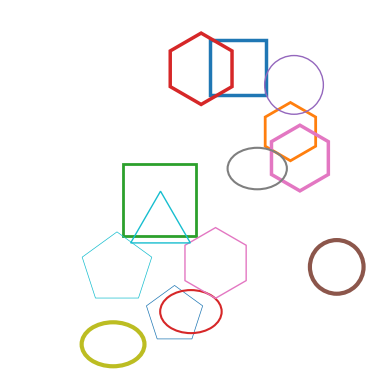[{"shape": "square", "thickness": 2.5, "radius": 0.36, "center": [0.619, 0.825]}, {"shape": "pentagon", "thickness": 0.5, "radius": 0.38, "center": [0.453, 0.182]}, {"shape": "hexagon", "thickness": 2, "radius": 0.38, "center": [0.754, 0.658]}, {"shape": "square", "thickness": 2, "radius": 0.47, "center": [0.414, 0.48]}, {"shape": "hexagon", "thickness": 2.5, "radius": 0.46, "center": [0.522, 0.821]}, {"shape": "oval", "thickness": 1.5, "radius": 0.4, "center": [0.496, 0.191]}, {"shape": "circle", "thickness": 1, "radius": 0.38, "center": [0.764, 0.779]}, {"shape": "circle", "thickness": 3, "radius": 0.35, "center": [0.875, 0.307]}, {"shape": "hexagon", "thickness": 2.5, "radius": 0.43, "center": [0.779, 0.589]}, {"shape": "hexagon", "thickness": 1, "radius": 0.46, "center": [0.56, 0.317]}, {"shape": "oval", "thickness": 1.5, "radius": 0.38, "center": [0.668, 0.562]}, {"shape": "oval", "thickness": 3, "radius": 0.41, "center": [0.294, 0.106]}, {"shape": "triangle", "thickness": 1, "radius": 0.45, "center": [0.417, 0.414]}, {"shape": "pentagon", "thickness": 0.5, "radius": 0.48, "center": [0.304, 0.303]}]